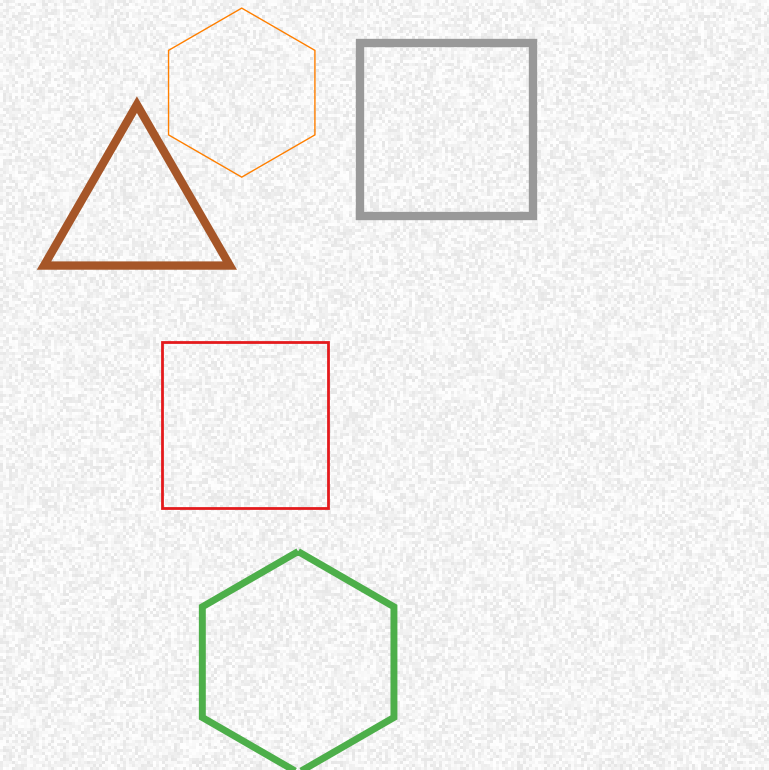[{"shape": "square", "thickness": 1, "radius": 0.54, "center": [0.318, 0.448]}, {"shape": "hexagon", "thickness": 2.5, "radius": 0.72, "center": [0.387, 0.14]}, {"shape": "hexagon", "thickness": 0.5, "radius": 0.55, "center": [0.314, 0.88]}, {"shape": "triangle", "thickness": 3, "radius": 0.7, "center": [0.178, 0.725]}, {"shape": "square", "thickness": 3, "radius": 0.56, "center": [0.58, 0.832]}]